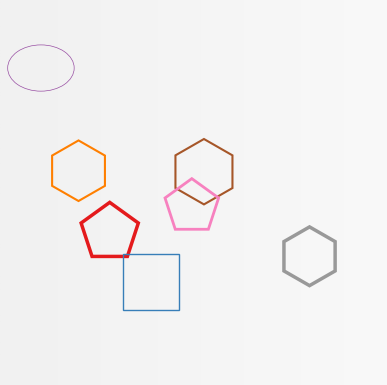[{"shape": "pentagon", "thickness": 2.5, "radius": 0.39, "center": [0.283, 0.397]}, {"shape": "square", "thickness": 1, "radius": 0.36, "center": [0.39, 0.267]}, {"shape": "oval", "thickness": 0.5, "radius": 0.43, "center": [0.106, 0.823]}, {"shape": "hexagon", "thickness": 1.5, "radius": 0.39, "center": [0.203, 0.557]}, {"shape": "hexagon", "thickness": 1.5, "radius": 0.42, "center": [0.526, 0.554]}, {"shape": "pentagon", "thickness": 2, "radius": 0.36, "center": [0.495, 0.463]}, {"shape": "hexagon", "thickness": 2.5, "radius": 0.38, "center": [0.799, 0.334]}]